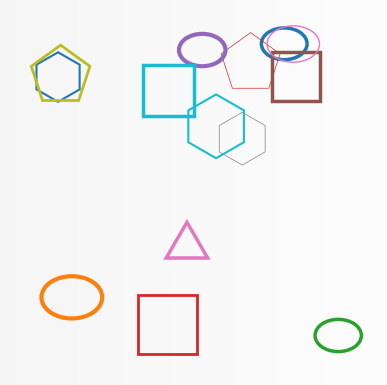[{"shape": "hexagon", "thickness": 1.5, "radius": 0.32, "center": [0.15, 0.8]}, {"shape": "oval", "thickness": 2.5, "radius": 0.29, "center": [0.733, 0.886]}, {"shape": "oval", "thickness": 3, "radius": 0.39, "center": [0.185, 0.228]}, {"shape": "oval", "thickness": 2.5, "radius": 0.3, "center": [0.873, 0.129]}, {"shape": "pentagon", "thickness": 0.5, "radius": 0.4, "center": [0.647, 0.835]}, {"shape": "square", "thickness": 2, "radius": 0.38, "center": [0.431, 0.158]}, {"shape": "oval", "thickness": 3, "radius": 0.3, "center": [0.522, 0.87]}, {"shape": "square", "thickness": 2.5, "radius": 0.32, "center": [0.764, 0.801]}, {"shape": "oval", "thickness": 1, "radius": 0.34, "center": [0.757, 0.886]}, {"shape": "triangle", "thickness": 2.5, "radius": 0.31, "center": [0.482, 0.361]}, {"shape": "hexagon", "thickness": 0.5, "radius": 0.34, "center": [0.625, 0.64]}, {"shape": "pentagon", "thickness": 2, "radius": 0.4, "center": [0.156, 0.803]}, {"shape": "square", "thickness": 2.5, "radius": 0.33, "center": [0.434, 0.765]}, {"shape": "hexagon", "thickness": 1.5, "radius": 0.41, "center": [0.558, 0.672]}]